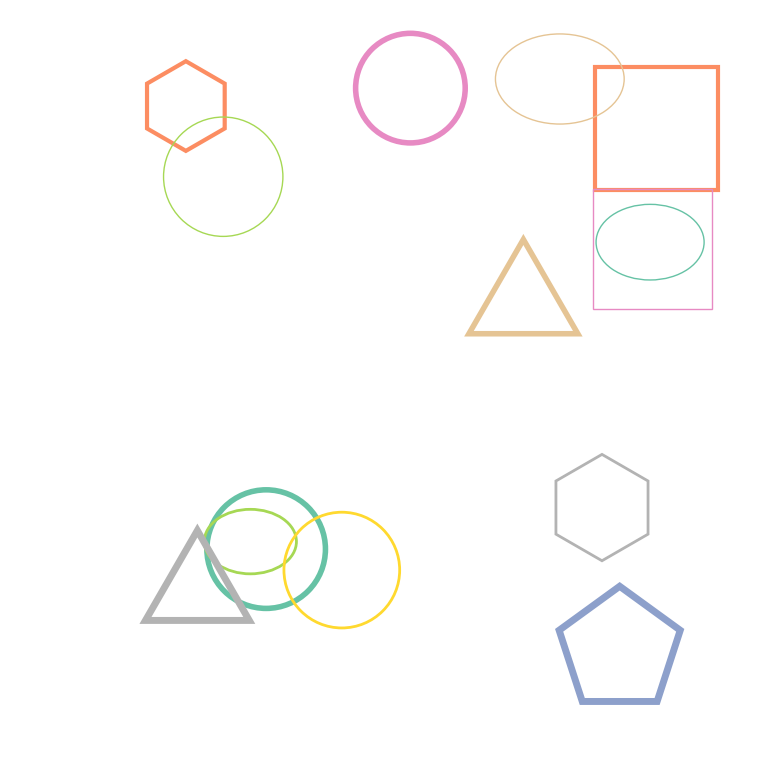[{"shape": "oval", "thickness": 0.5, "radius": 0.35, "center": [0.844, 0.686]}, {"shape": "circle", "thickness": 2, "radius": 0.38, "center": [0.346, 0.287]}, {"shape": "hexagon", "thickness": 1.5, "radius": 0.29, "center": [0.241, 0.862]}, {"shape": "square", "thickness": 1.5, "radius": 0.4, "center": [0.853, 0.833]}, {"shape": "pentagon", "thickness": 2.5, "radius": 0.41, "center": [0.805, 0.156]}, {"shape": "circle", "thickness": 2, "radius": 0.36, "center": [0.533, 0.886]}, {"shape": "square", "thickness": 0.5, "radius": 0.39, "center": [0.847, 0.677]}, {"shape": "oval", "thickness": 1, "radius": 0.3, "center": [0.325, 0.297]}, {"shape": "circle", "thickness": 0.5, "radius": 0.39, "center": [0.29, 0.77]}, {"shape": "circle", "thickness": 1, "radius": 0.38, "center": [0.444, 0.26]}, {"shape": "triangle", "thickness": 2, "radius": 0.41, "center": [0.68, 0.607]}, {"shape": "oval", "thickness": 0.5, "radius": 0.42, "center": [0.727, 0.897]}, {"shape": "hexagon", "thickness": 1, "radius": 0.35, "center": [0.782, 0.341]}, {"shape": "triangle", "thickness": 2.5, "radius": 0.39, "center": [0.256, 0.233]}]